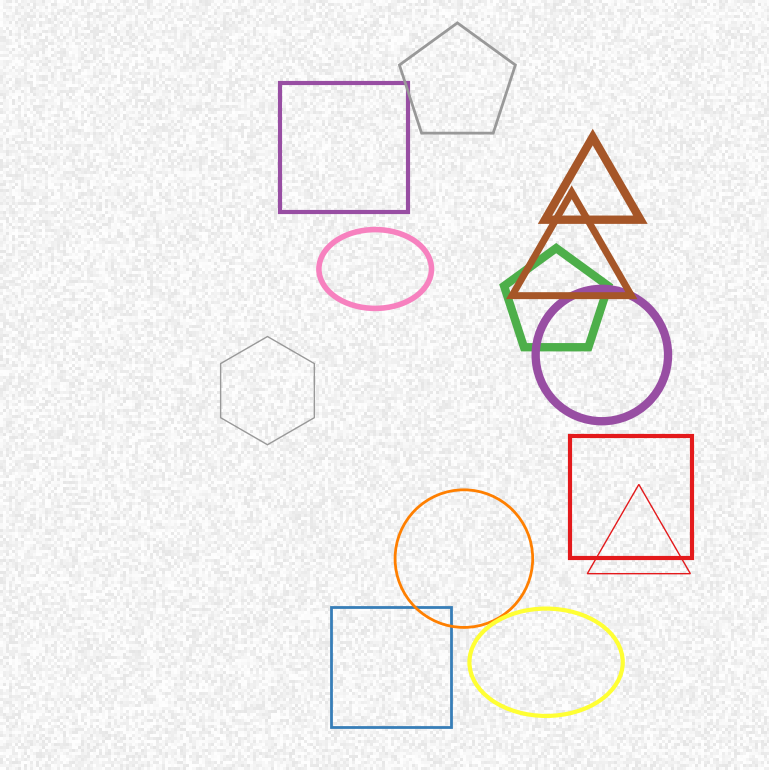[{"shape": "triangle", "thickness": 0.5, "radius": 0.39, "center": [0.83, 0.294]}, {"shape": "square", "thickness": 1.5, "radius": 0.4, "center": [0.819, 0.354]}, {"shape": "square", "thickness": 1, "radius": 0.39, "center": [0.508, 0.134]}, {"shape": "pentagon", "thickness": 3, "radius": 0.36, "center": [0.722, 0.607]}, {"shape": "circle", "thickness": 3, "radius": 0.43, "center": [0.782, 0.539]}, {"shape": "square", "thickness": 1.5, "radius": 0.42, "center": [0.447, 0.808]}, {"shape": "circle", "thickness": 1, "radius": 0.45, "center": [0.602, 0.275]}, {"shape": "oval", "thickness": 1.5, "radius": 0.5, "center": [0.709, 0.14]}, {"shape": "triangle", "thickness": 2.5, "radius": 0.45, "center": [0.742, 0.661]}, {"shape": "triangle", "thickness": 3, "radius": 0.36, "center": [0.77, 0.75]}, {"shape": "oval", "thickness": 2, "radius": 0.37, "center": [0.487, 0.651]}, {"shape": "hexagon", "thickness": 0.5, "radius": 0.35, "center": [0.347, 0.493]}, {"shape": "pentagon", "thickness": 1, "radius": 0.4, "center": [0.594, 0.891]}]